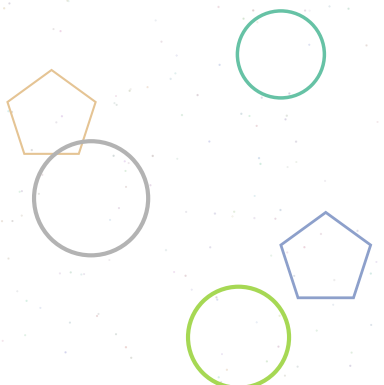[{"shape": "circle", "thickness": 2.5, "radius": 0.56, "center": [0.73, 0.859]}, {"shape": "pentagon", "thickness": 2, "radius": 0.61, "center": [0.846, 0.326]}, {"shape": "circle", "thickness": 3, "radius": 0.66, "center": [0.62, 0.124]}, {"shape": "pentagon", "thickness": 1.5, "radius": 0.6, "center": [0.134, 0.698]}, {"shape": "circle", "thickness": 3, "radius": 0.74, "center": [0.237, 0.485]}]